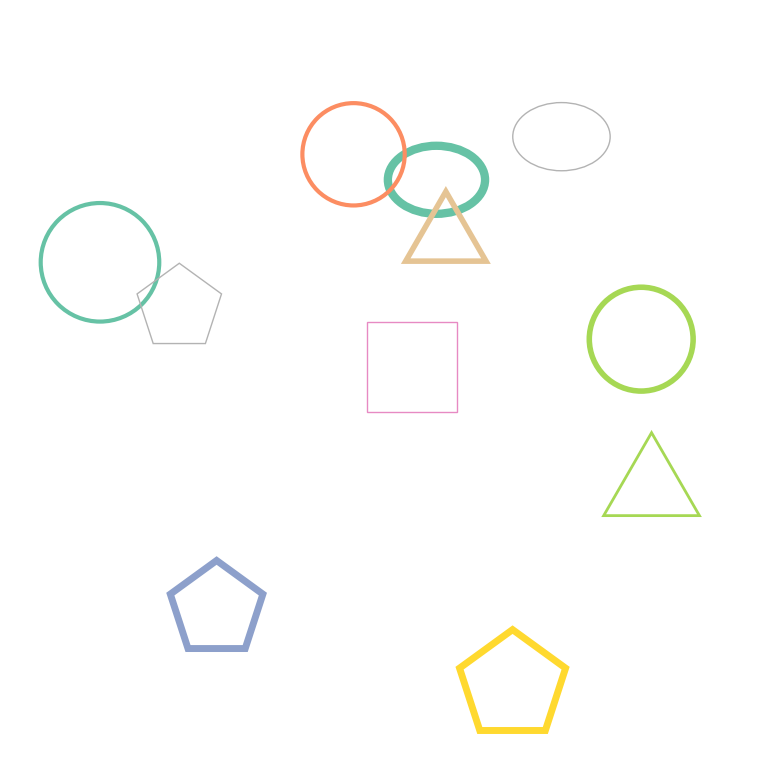[{"shape": "circle", "thickness": 1.5, "radius": 0.38, "center": [0.13, 0.659]}, {"shape": "oval", "thickness": 3, "radius": 0.32, "center": [0.567, 0.767]}, {"shape": "circle", "thickness": 1.5, "radius": 0.33, "center": [0.459, 0.8]}, {"shape": "pentagon", "thickness": 2.5, "radius": 0.32, "center": [0.281, 0.209]}, {"shape": "square", "thickness": 0.5, "radius": 0.29, "center": [0.535, 0.524]}, {"shape": "circle", "thickness": 2, "radius": 0.34, "center": [0.833, 0.56]}, {"shape": "triangle", "thickness": 1, "radius": 0.36, "center": [0.846, 0.366]}, {"shape": "pentagon", "thickness": 2.5, "radius": 0.36, "center": [0.666, 0.11]}, {"shape": "triangle", "thickness": 2, "radius": 0.3, "center": [0.579, 0.691]}, {"shape": "oval", "thickness": 0.5, "radius": 0.32, "center": [0.729, 0.823]}, {"shape": "pentagon", "thickness": 0.5, "radius": 0.29, "center": [0.233, 0.6]}]